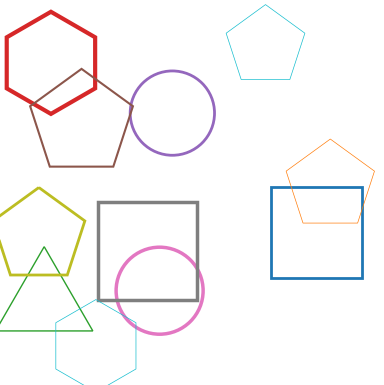[{"shape": "square", "thickness": 2, "radius": 0.59, "center": [0.822, 0.396]}, {"shape": "pentagon", "thickness": 0.5, "radius": 0.6, "center": [0.858, 0.518]}, {"shape": "triangle", "thickness": 1, "radius": 0.73, "center": [0.115, 0.213]}, {"shape": "hexagon", "thickness": 3, "radius": 0.66, "center": [0.132, 0.837]}, {"shape": "circle", "thickness": 2, "radius": 0.55, "center": [0.448, 0.706]}, {"shape": "pentagon", "thickness": 1.5, "radius": 0.7, "center": [0.212, 0.681]}, {"shape": "circle", "thickness": 2.5, "radius": 0.56, "center": [0.415, 0.245]}, {"shape": "square", "thickness": 2.5, "radius": 0.64, "center": [0.383, 0.348]}, {"shape": "pentagon", "thickness": 2, "radius": 0.63, "center": [0.101, 0.387]}, {"shape": "pentagon", "thickness": 0.5, "radius": 0.54, "center": [0.69, 0.881]}, {"shape": "hexagon", "thickness": 0.5, "radius": 0.6, "center": [0.249, 0.102]}]